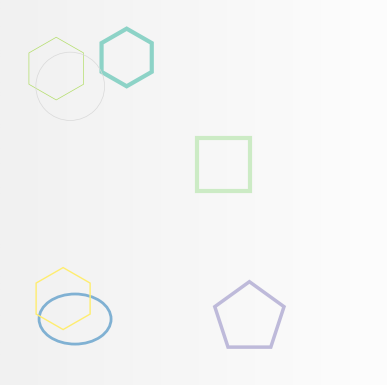[{"shape": "hexagon", "thickness": 3, "radius": 0.37, "center": [0.327, 0.851]}, {"shape": "pentagon", "thickness": 2.5, "radius": 0.47, "center": [0.644, 0.174]}, {"shape": "oval", "thickness": 2, "radius": 0.46, "center": [0.194, 0.171]}, {"shape": "hexagon", "thickness": 0.5, "radius": 0.41, "center": [0.145, 0.822]}, {"shape": "circle", "thickness": 0.5, "radius": 0.44, "center": [0.181, 0.776]}, {"shape": "square", "thickness": 3, "radius": 0.34, "center": [0.576, 0.572]}, {"shape": "hexagon", "thickness": 1, "radius": 0.4, "center": [0.163, 0.224]}]